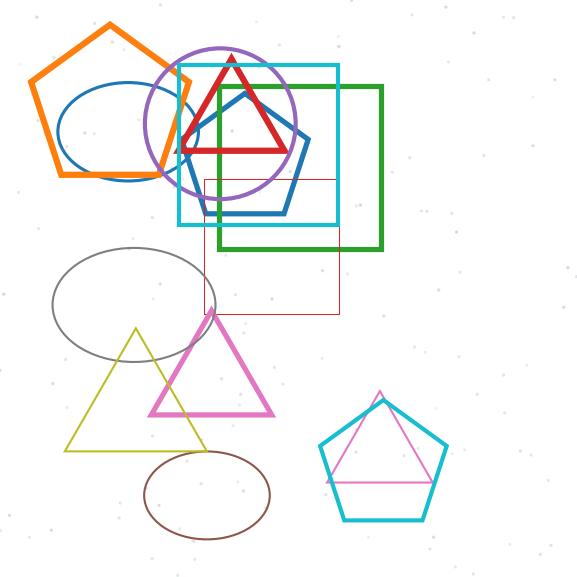[{"shape": "pentagon", "thickness": 2.5, "radius": 0.58, "center": [0.424, 0.722]}, {"shape": "oval", "thickness": 1.5, "radius": 0.61, "center": [0.222, 0.771]}, {"shape": "pentagon", "thickness": 3, "radius": 0.72, "center": [0.191, 0.813]}, {"shape": "square", "thickness": 2.5, "radius": 0.7, "center": [0.519, 0.709]}, {"shape": "triangle", "thickness": 3, "radius": 0.53, "center": [0.401, 0.791]}, {"shape": "square", "thickness": 0.5, "radius": 0.58, "center": [0.47, 0.573]}, {"shape": "circle", "thickness": 2, "radius": 0.65, "center": [0.381, 0.785]}, {"shape": "oval", "thickness": 1, "radius": 0.54, "center": [0.358, 0.141]}, {"shape": "triangle", "thickness": 2.5, "radius": 0.6, "center": [0.366, 0.341]}, {"shape": "triangle", "thickness": 1, "radius": 0.53, "center": [0.658, 0.216]}, {"shape": "oval", "thickness": 1, "radius": 0.71, "center": [0.232, 0.471]}, {"shape": "triangle", "thickness": 1, "radius": 0.71, "center": [0.235, 0.289]}, {"shape": "pentagon", "thickness": 2, "radius": 0.58, "center": [0.664, 0.191]}, {"shape": "square", "thickness": 2, "radius": 0.69, "center": [0.447, 0.748]}]